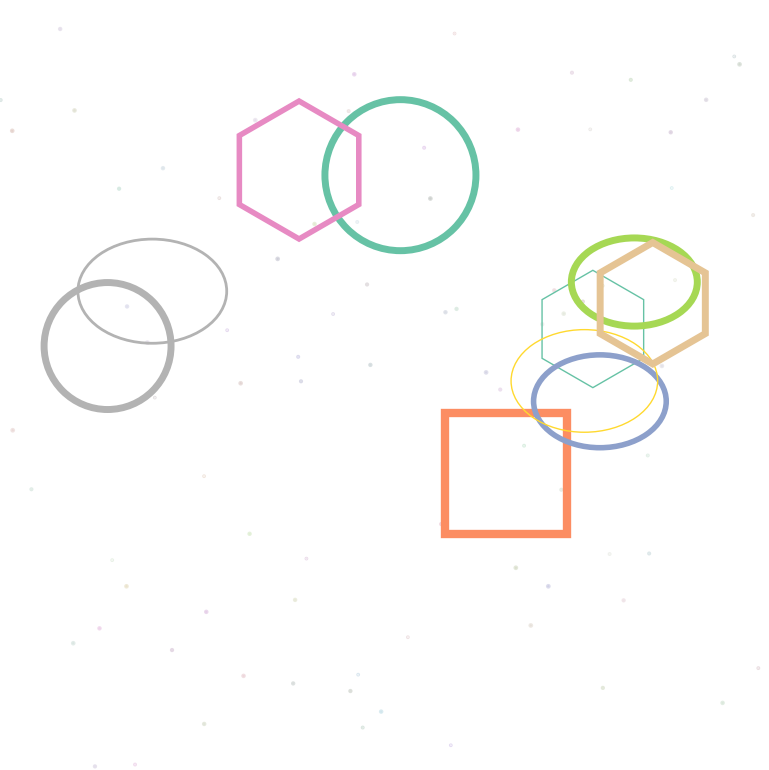[{"shape": "hexagon", "thickness": 0.5, "radius": 0.38, "center": [0.77, 0.573]}, {"shape": "circle", "thickness": 2.5, "radius": 0.49, "center": [0.52, 0.773]}, {"shape": "square", "thickness": 3, "radius": 0.4, "center": [0.657, 0.385]}, {"shape": "oval", "thickness": 2, "radius": 0.43, "center": [0.779, 0.479]}, {"shape": "hexagon", "thickness": 2, "radius": 0.45, "center": [0.388, 0.779]}, {"shape": "oval", "thickness": 2.5, "radius": 0.41, "center": [0.824, 0.634]}, {"shape": "oval", "thickness": 0.5, "radius": 0.48, "center": [0.759, 0.505]}, {"shape": "hexagon", "thickness": 2.5, "radius": 0.39, "center": [0.848, 0.606]}, {"shape": "oval", "thickness": 1, "radius": 0.48, "center": [0.198, 0.622]}, {"shape": "circle", "thickness": 2.5, "radius": 0.41, "center": [0.14, 0.551]}]